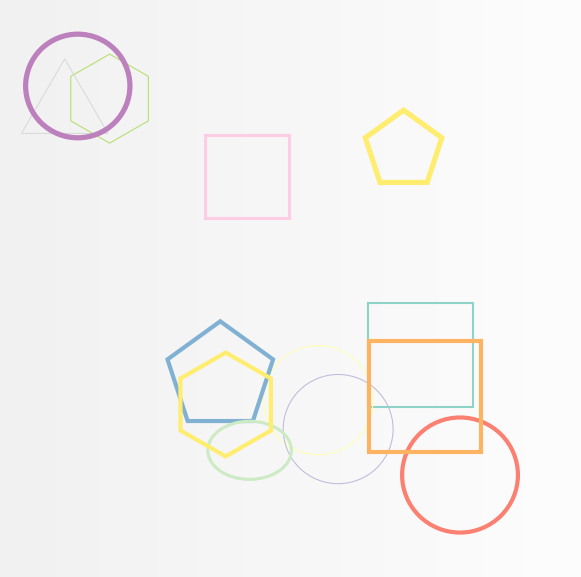[{"shape": "square", "thickness": 1, "radius": 0.45, "center": [0.723, 0.384]}, {"shape": "circle", "thickness": 0.5, "radius": 0.47, "center": [0.547, 0.306]}, {"shape": "circle", "thickness": 0.5, "radius": 0.47, "center": [0.582, 0.256]}, {"shape": "circle", "thickness": 2, "radius": 0.5, "center": [0.791, 0.177]}, {"shape": "pentagon", "thickness": 2, "radius": 0.48, "center": [0.379, 0.347]}, {"shape": "square", "thickness": 2, "radius": 0.48, "center": [0.732, 0.312]}, {"shape": "hexagon", "thickness": 0.5, "radius": 0.39, "center": [0.189, 0.828]}, {"shape": "square", "thickness": 1.5, "radius": 0.36, "center": [0.425, 0.694]}, {"shape": "triangle", "thickness": 0.5, "radius": 0.43, "center": [0.111, 0.811]}, {"shape": "circle", "thickness": 2.5, "radius": 0.45, "center": [0.134, 0.85]}, {"shape": "oval", "thickness": 1.5, "radius": 0.36, "center": [0.429, 0.219]}, {"shape": "pentagon", "thickness": 2.5, "radius": 0.35, "center": [0.694, 0.739]}, {"shape": "hexagon", "thickness": 2, "radius": 0.45, "center": [0.388, 0.299]}]